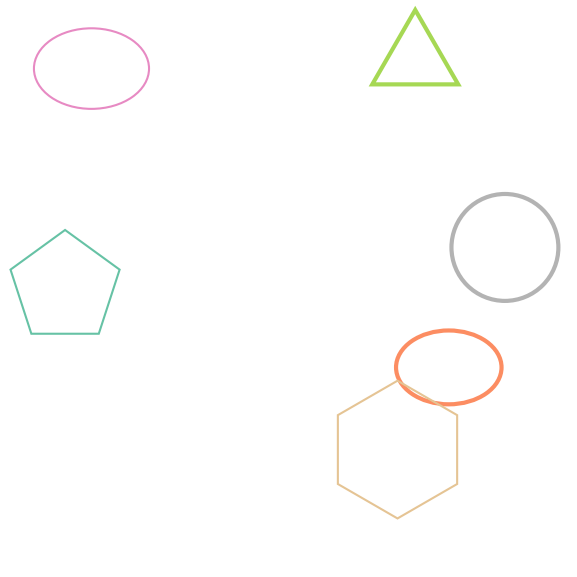[{"shape": "pentagon", "thickness": 1, "radius": 0.5, "center": [0.113, 0.502]}, {"shape": "oval", "thickness": 2, "radius": 0.46, "center": [0.777, 0.363]}, {"shape": "oval", "thickness": 1, "radius": 0.5, "center": [0.158, 0.88]}, {"shape": "triangle", "thickness": 2, "radius": 0.43, "center": [0.719, 0.896]}, {"shape": "hexagon", "thickness": 1, "radius": 0.6, "center": [0.688, 0.221]}, {"shape": "circle", "thickness": 2, "radius": 0.46, "center": [0.874, 0.571]}]